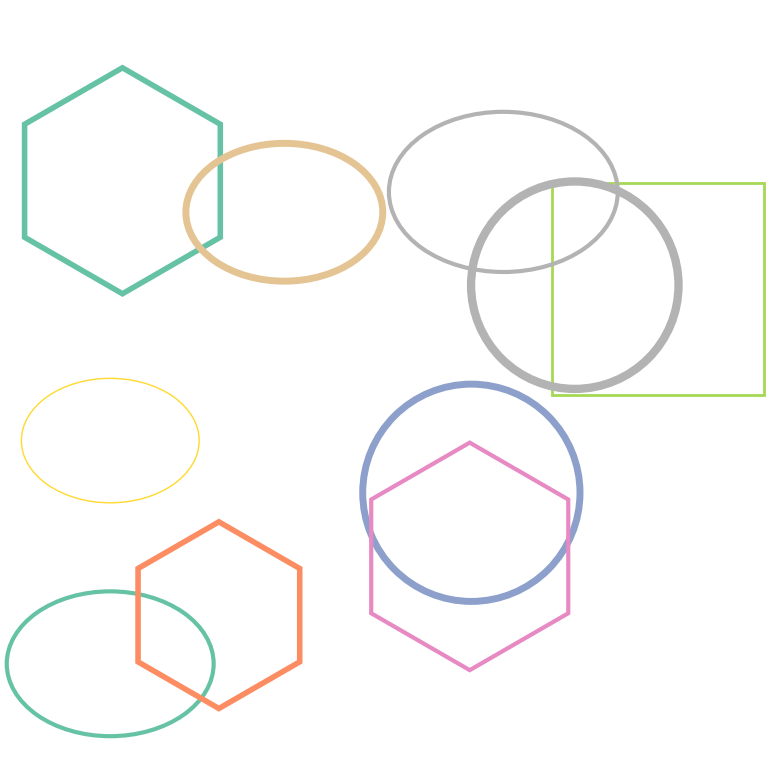[{"shape": "hexagon", "thickness": 2, "radius": 0.73, "center": [0.159, 0.765]}, {"shape": "oval", "thickness": 1.5, "radius": 0.67, "center": [0.143, 0.138]}, {"shape": "hexagon", "thickness": 2, "radius": 0.61, "center": [0.284, 0.201]}, {"shape": "circle", "thickness": 2.5, "radius": 0.71, "center": [0.612, 0.36]}, {"shape": "hexagon", "thickness": 1.5, "radius": 0.74, "center": [0.61, 0.277]}, {"shape": "square", "thickness": 1, "radius": 0.69, "center": [0.854, 0.624]}, {"shape": "oval", "thickness": 0.5, "radius": 0.58, "center": [0.143, 0.428]}, {"shape": "oval", "thickness": 2.5, "radius": 0.64, "center": [0.369, 0.724]}, {"shape": "oval", "thickness": 1.5, "radius": 0.74, "center": [0.654, 0.751]}, {"shape": "circle", "thickness": 3, "radius": 0.67, "center": [0.746, 0.63]}]